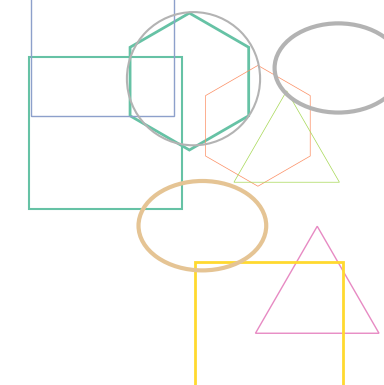[{"shape": "square", "thickness": 1.5, "radius": 0.99, "center": [0.275, 0.654]}, {"shape": "hexagon", "thickness": 2, "radius": 0.89, "center": [0.492, 0.788]}, {"shape": "hexagon", "thickness": 0.5, "radius": 0.78, "center": [0.67, 0.673]}, {"shape": "square", "thickness": 1, "radius": 0.93, "center": [0.267, 0.885]}, {"shape": "triangle", "thickness": 1, "radius": 0.93, "center": [0.824, 0.227]}, {"shape": "triangle", "thickness": 0.5, "radius": 0.79, "center": [0.745, 0.606]}, {"shape": "square", "thickness": 2, "radius": 0.96, "center": [0.698, 0.126]}, {"shape": "oval", "thickness": 3, "radius": 0.83, "center": [0.526, 0.414]}, {"shape": "circle", "thickness": 1.5, "radius": 0.86, "center": [0.503, 0.796]}, {"shape": "oval", "thickness": 3, "radius": 0.83, "center": [0.879, 0.823]}]